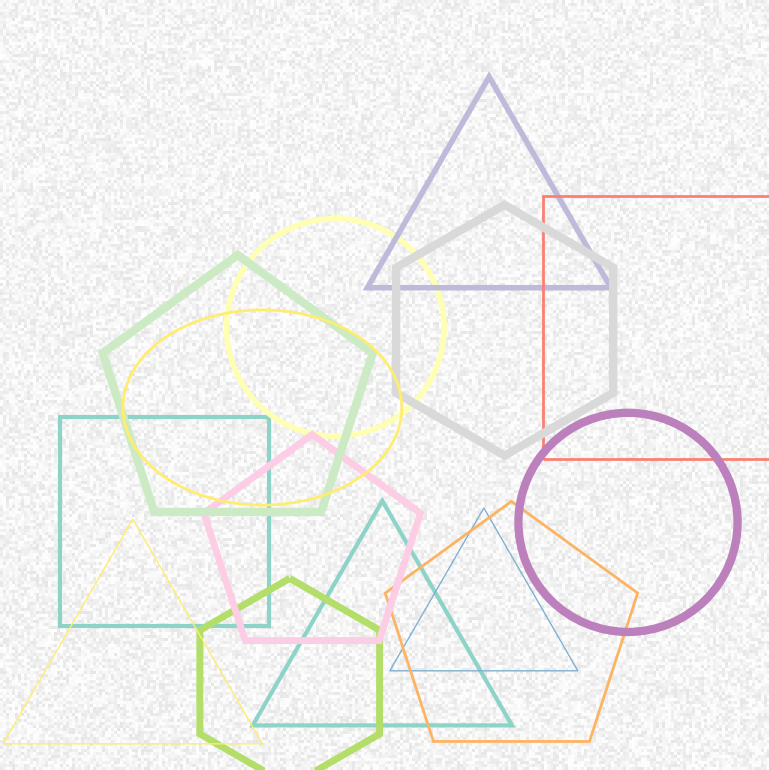[{"shape": "square", "thickness": 1.5, "radius": 0.68, "center": [0.214, 0.323]}, {"shape": "triangle", "thickness": 1.5, "radius": 0.97, "center": [0.497, 0.155]}, {"shape": "circle", "thickness": 2, "radius": 0.71, "center": [0.435, 0.575]}, {"shape": "triangle", "thickness": 2, "radius": 0.91, "center": [0.635, 0.718]}, {"shape": "square", "thickness": 1, "radius": 0.85, "center": [0.876, 0.575]}, {"shape": "triangle", "thickness": 0.5, "radius": 0.7, "center": [0.628, 0.199]}, {"shape": "pentagon", "thickness": 1, "radius": 0.86, "center": [0.664, 0.177]}, {"shape": "hexagon", "thickness": 2.5, "radius": 0.67, "center": [0.376, 0.114]}, {"shape": "pentagon", "thickness": 2.5, "radius": 0.74, "center": [0.405, 0.288]}, {"shape": "hexagon", "thickness": 3, "radius": 0.81, "center": [0.655, 0.571]}, {"shape": "circle", "thickness": 3, "radius": 0.71, "center": [0.816, 0.322]}, {"shape": "pentagon", "thickness": 3, "radius": 0.92, "center": [0.309, 0.484]}, {"shape": "triangle", "thickness": 0.5, "radius": 0.97, "center": [0.172, 0.131]}, {"shape": "oval", "thickness": 1, "radius": 0.91, "center": [0.341, 0.471]}]